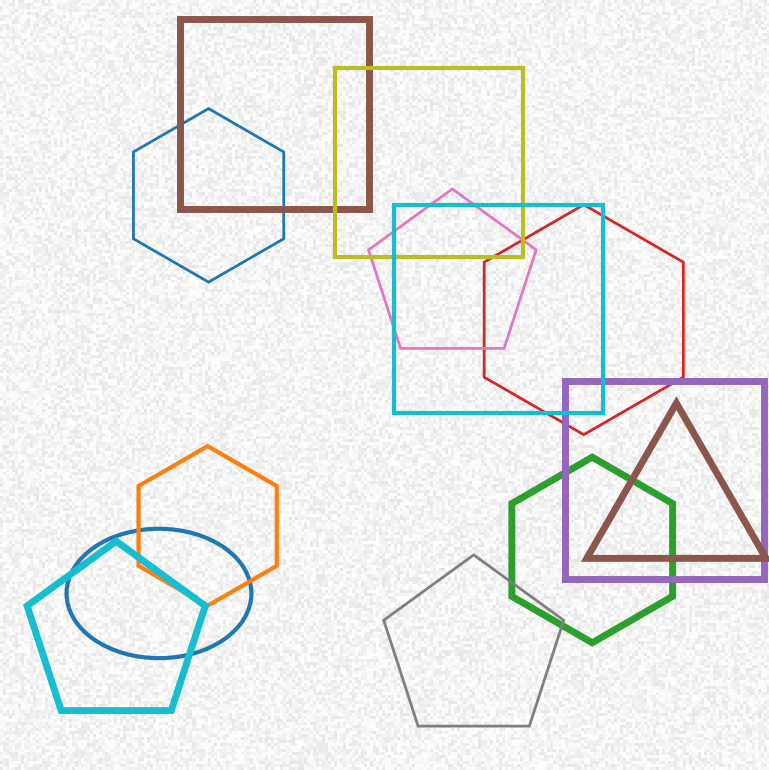[{"shape": "oval", "thickness": 1.5, "radius": 0.6, "center": [0.206, 0.229]}, {"shape": "hexagon", "thickness": 1, "radius": 0.56, "center": [0.271, 0.746]}, {"shape": "hexagon", "thickness": 1.5, "radius": 0.52, "center": [0.27, 0.317]}, {"shape": "hexagon", "thickness": 2.5, "radius": 0.6, "center": [0.769, 0.286]}, {"shape": "hexagon", "thickness": 1, "radius": 0.75, "center": [0.758, 0.585]}, {"shape": "square", "thickness": 2.5, "radius": 0.64, "center": [0.863, 0.377]}, {"shape": "triangle", "thickness": 2.5, "radius": 0.67, "center": [0.878, 0.342]}, {"shape": "square", "thickness": 2.5, "radius": 0.61, "center": [0.357, 0.852]}, {"shape": "pentagon", "thickness": 1, "radius": 0.57, "center": [0.587, 0.64]}, {"shape": "pentagon", "thickness": 1, "radius": 0.61, "center": [0.615, 0.156]}, {"shape": "square", "thickness": 1.5, "radius": 0.61, "center": [0.557, 0.789]}, {"shape": "square", "thickness": 1.5, "radius": 0.68, "center": [0.647, 0.599]}, {"shape": "pentagon", "thickness": 2.5, "radius": 0.61, "center": [0.151, 0.176]}]